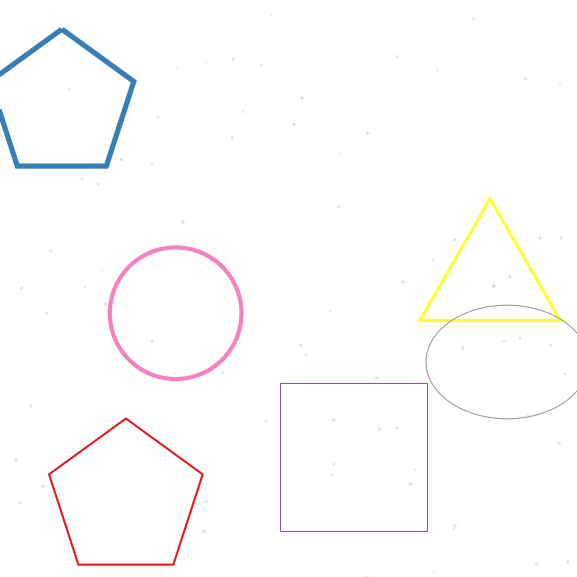[{"shape": "pentagon", "thickness": 1, "radius": 0.7, "center": [0.218, 0.135]}, {"shape": "pentagon", "thickness": 2.5, "radius": 0.66, "center": [0.107, 0.818]}, {"shape": "square", "thickness": 0.5, "radius": 0.64, "center": [0.613, 0.208]}, {"shape": "triangle", "thickness": 1.5, "radius": 0.7, "center": [0.849, 0.514]}, {"shape": "circle", "thickness": 2, "radius": 0.57, "center": [0.304, 0.457]}, {"shape": "oval", "thickness": 0.5, "radius": 0.7, "center": [0.878, 0.372]}]